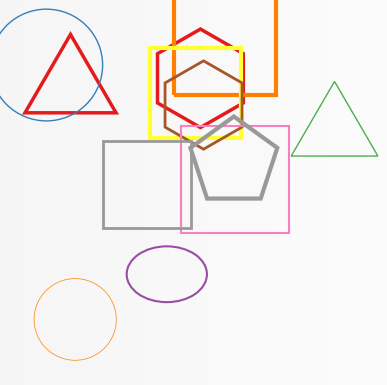[{"shape": "triangle", "thickness": 2.5, "radius": 0.68, "center": [0.182, 0.775]}, {"shape": "hexagon", "thickness": 2.5, "radius": 0.64, "center": [0.517, 0.797]}, {"shape": "circle", "thickness": 1, "radius": 0.73, "center": [0.12, 0.831]}, {"shape": "triangle", "thickness": 1, "radius": 0.65, "center": [0.863, 0.659]}, {"shape": "oval", "thickness": 1.5, "radius": 0.52, "center": [0.43, 0.288]}, {"shape": "square", "thickness": 3, "radius": 0.66, "center": [0.581, 0.884]}, {"shape": "circle", "thickness": 0.5, "radius": 0.53, "center": [0.194, 0.17]}, {"shape": "square", "thickness": 3, "radius": 0.59, "center": [0.505, 0.759]}, {"shape": "hexagon", "thickness": 2, "radius": 0.57, "center": [0.525, 0.727]}, {"shape": "square", "thickness": 1.5, "radius": 0.7, "center": [0.606, 0.535]}, {"shape": "pentagon", "thickness": 3, "radius": 0.59, "center": [0.604, 0.58]}, {"shape": "square", "thickness": 2, "radius": 0.57, "center": [0.379, 0.52]}]